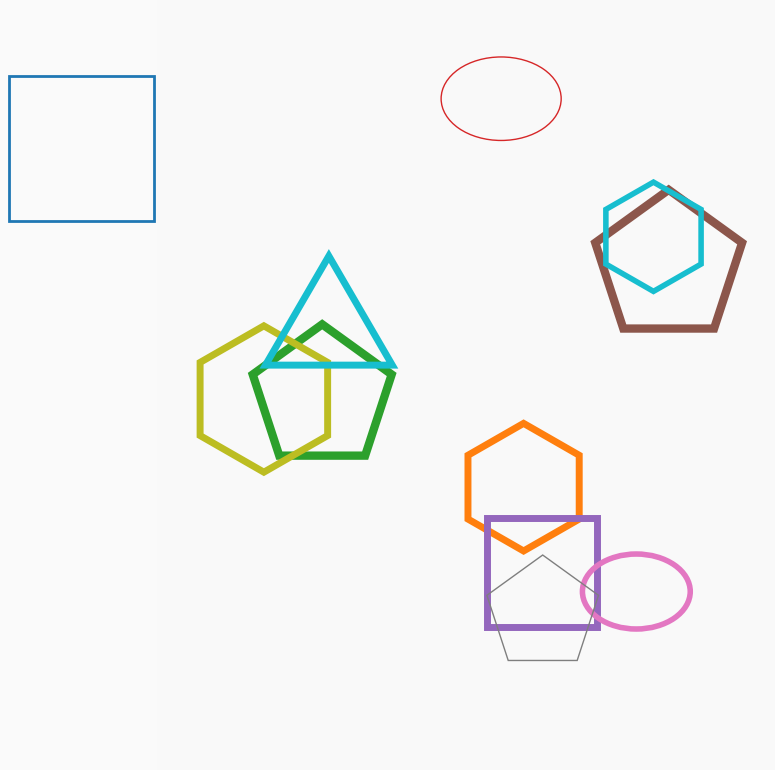[{"shape": "square", "thickness": 1, "radius": 0.47, "center": [0.105, 0.807]}, {"shape": "hexagon", "thickness": 2.5, "radius": 0.41, "center": [0.676, 0.367]}, {"shape": "pentagon", "thickness": 3, "radius": 0.47, "center": [0.416, 0.485]}, {"shape": "oval", "thickness": 0.5, "radius": 0.39, "center": [0.647, 0.872]}, {"shape": "square", "thickness": 2.5, "radius": 0.35, "center": [0.699, 0.256]}, {"shape": "pentagon", "thickness": 3, "radius": 0.5, "center": [0.863, 0.654]}, {"shape": "oval", "thickness": 2, "radius": 0.35, "center": [0.821, 0.232]}, {"shape": "pentagon", "thickness": 0.5, "radius": 0.38, "center": [0.7, 0.203]}, {"shape": "hexagon", "thickness": 2.5, "radius": 0.48, "center": [0.34, 0.482]}, {"shape": "triangle", "thickness": 2.5, "radius": 0.47, "center": [0.424, 0.573]}, {"shape": "hexagon", "thickness": 2, "radius": 0.35, "center": [0.843, 0.693]}]